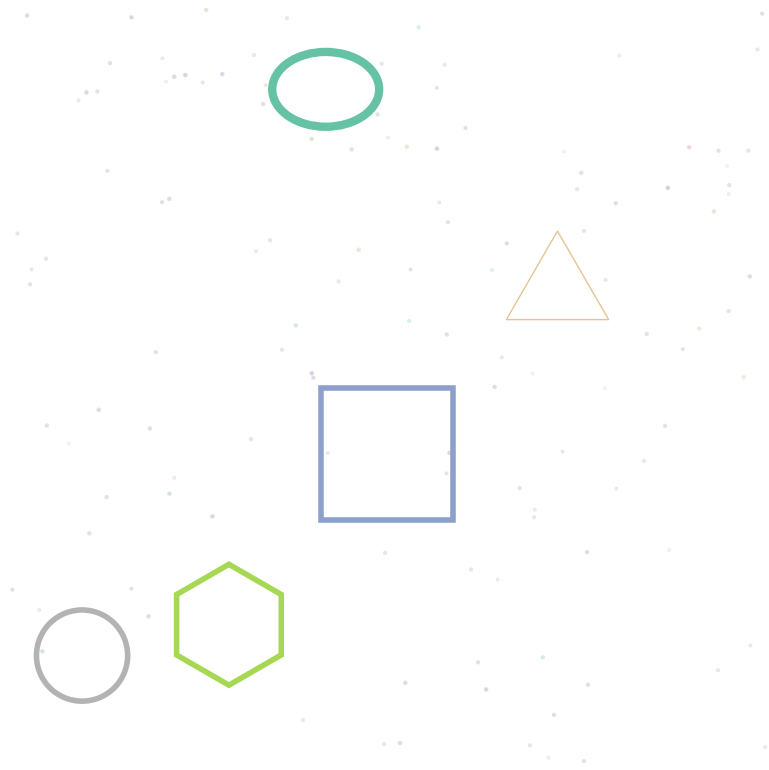[{"shape": "oval", "thickness": 3, "radius": 0.35, "center": [0.423, 0.884]}, {"shape": "square", "thickness": 2, "radius": 0.43, "center": [0.502, 0.41]}, {"shape": "hexagon", "thickness": 2, "radius": 0.39, "center": [0.297, 0.189]}, {"shape": "triangle", "thickness": 0.5, "radius": 0.38, "center": [0.724, 0.623]}, {"shape": "circle", "thickness": 2, "radius": 0.3, "center": [0.107, 0.149]}]